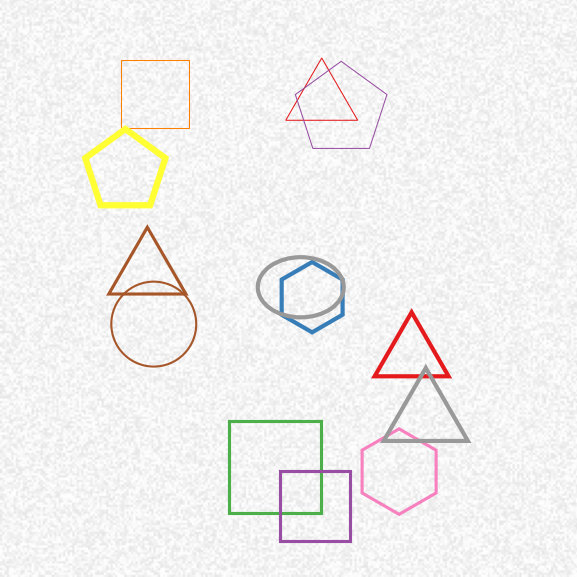[{"shape": "triangle", "thickness": 0.5, "radius": 0.36, "center": [0.557, 0.827]}, {"shape": "triangle", "thickness": 2, "radius": 0.37, "center": [0.713, 0.384]}, {"shape": "hexagon", "thickness": 2, "radius": 0.3, "center": [0.54, 0.485]}, {"shape": "square", "thickness": 1.5, "radius": 0.4, "center": [0.476, 0.191]}, {"shape": "pentagon", "thickness": 0.5, "radius": 0.42, "center": [0.591, 0.81]}, {"shape": "square", "thickness": 1.5, "radius": 0.3, "center": [0.545, 0.124]}, {"shape": "square", "thickness": 0.5, "radius": 0.3, "center": [0.269, 0.836]}, {"shape": "pentagon", "thickness": 3, "radius": 0.36, "center": [0.217, 0.703]}, {"shape": "circle", "thickness": 1, "radius": 0.37, "center": [0.266, 0.438]}, {"shape": "triangle", "thickness": 1.5, "radius": 0.39, "center": [0.255, 0.529]}, {"shape": "hexagon", "thickness": 1.5, "radius": 0.37, "center": [0.691, 0.183]}, {"shape": "oval", "thickness": 2, "radius": 0.37, "center": [0.521, 0.502]}, {"shape": "triangle", "thickness": 2, "radius": 0.42, "center": [0.737, 0.278]}]